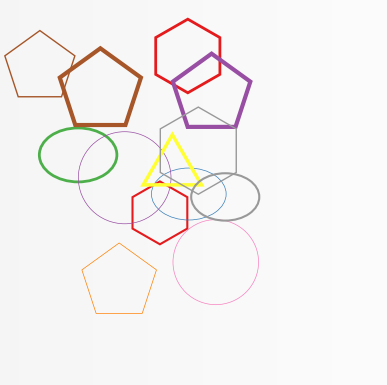[{"shape": "hexagon", "thickness": 2, "radius": 0.48, "center": [0.485, 0.855]}, {"shape": "hexagon", "thickness": 1.5, "radius": 0.41, "center": [0.413, 0.447]}, {"shape": "oval", "thickness": 0.5, "radius": 0.48, "center": [0.487, 0.496]}, {"shape": "oval", "thickness": 2, "radius": 0.5, "center": [0.202, 0.598]}, {"shape": "circle", "thickness": 0.5, "radius": 0.6, "center": [0.322, 0.538]}, {"shape": "pentagon", "thickness": 3, "radius": 0.53, "center": [0.546, 0.755]}, {"shape": "pentagon", "thickness": 0.5, "radius": 0.51, "center": [0.308, 0.268]}, {"shape": "triangle", "thickness": 2.5, "radius": 0.43, "center": [0.445, 0.563]}, {"shape": "pentagon", "thickness": 1, "radius": 0.48, "center": [0.103, 0.826]}, {"shape": "pentagon", "thickness": 3, "radius": 0.55, "center": [0.259, 0.764]}, {"shape": "circle", "thickness": 0.5, "radius": 0.55, "center": [0.557, 0.319]}, {"shape": "hexagon", "thickness": 1, "radius": 0.57, "center": [0.512, 0.609]}, {"shape": "oval", "thickness": 1.5, "radius": 0.44, "center": [0.581, 0.489]}]